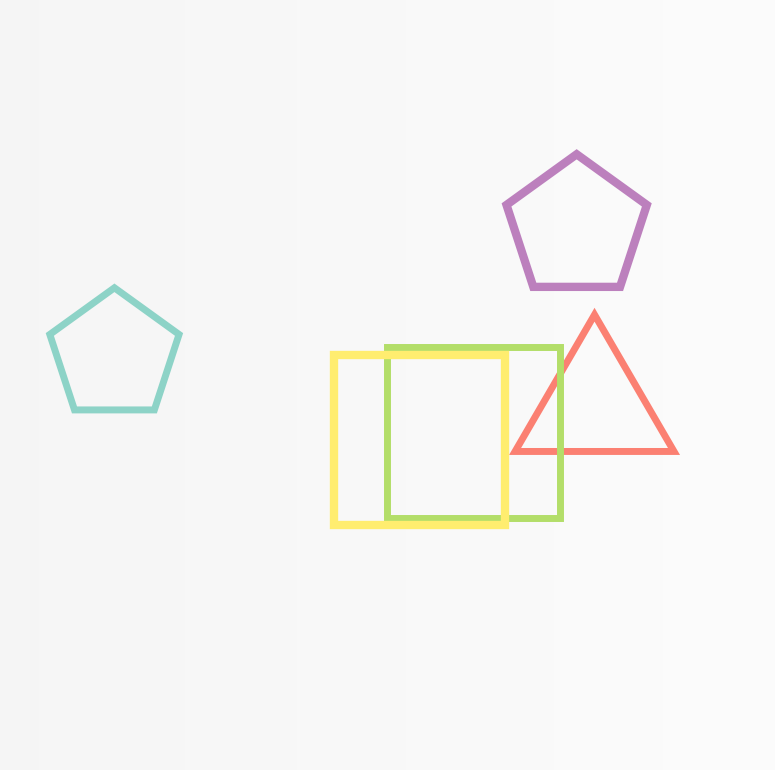[{"shape": "pentagon", "thickness": 2.5, "radius": 0.44, "center": [0.148, 0.539]}, {"shape": "triangle", "thickness": 2.5, "radius": 0.59, "center": [0.767, 0.473]}, {"shape": "square", "thickness": 2.5, "radius": 0.56, "center": [0.611, 0.438]}, {"shape": "pentagon", "thickness": 3, "radius": 0.48, "center": [0.744, 0.704]}, {"shape": "square", "thickness": 3, "radius": 0.55, "center": [0.541, 0.428]}]